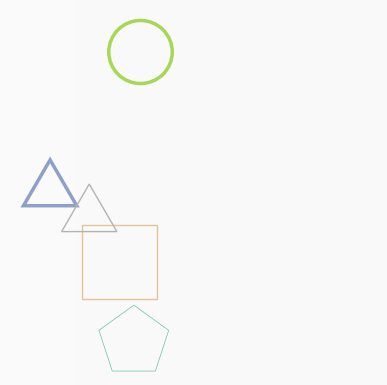[{"shape": "pentagon", "thickness": 0.5, "radius": 0.47, "center": [0.345, 0.113]}, {"shape": "triangle", "thickness": 2.5, "radius": 0.4, "center": [0.129, 0.505]}, {"shape": "circle", "thickness": 2.5, "radius": 0.41, "center": [0.363, 0.865]}, {"shape": "square", "thickness": 1, "radius": 0.49, "center": [0.309, 0.32]}, {"shape": "triangle", "thickness": 1, "radius": 0.41, "center": [0.23, 0.44]}]